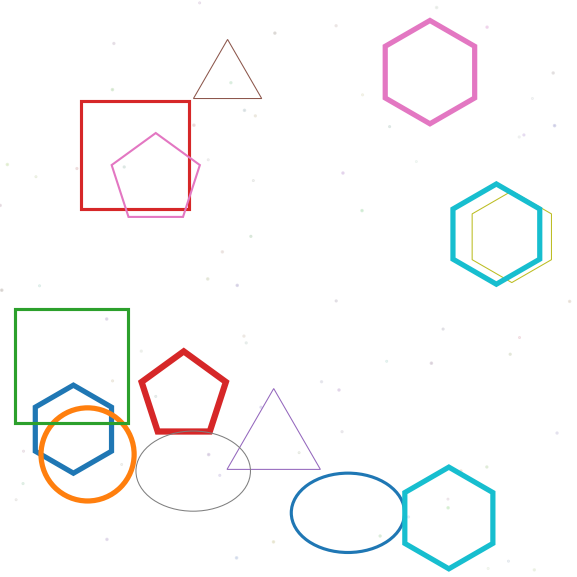[{"shape": "hexagon", "thickness": 2.5, "radius": 0.38, "center": [0.127, 0.256]}, {"shape": "oval", "thickness": 1.5, "radius": 0.49, "center": [0.603, 0.111]}, {"shape": "circle", "thickness": 2.5, "radius": 0.4, "center": [0.152, 0.212]}, {"shape": "square", "thickness": 1.5, "radius": 0.49, "center": [0.123, 0.365]}, {"shape": "square", "thickness": 1.5, "radius": 0.47, "center": [0.234, 0.73]}, {"shape": "pentagon", "thickness": 3, "radius": 0.38, "center": [0.318, 0.314]}, {"shape": "triangle", "thickness": 0.5, "radius": 0.47, "center": [0.474, 0.233]}, {"shape": "triangle", "thickness": 0.5, "radius": 0.34, "center": [0.394, 0.863]}, {"shape": "pentagon", "thickness": 1, "radius": 0.4, "center": [0.27, 0.688]}, {"shape": "hexagon", "thickness": 2.5, "radius": 0.45, "center": [0.744, 0.874]}, {"shape": "oval", "thickness": 0.5, "radius": 0.5, "center": [0.335, 0.183]}, {"shape": "hexagon", "thickness": 0.5, "radius": 0.4, "center": [0.886, 0.589]}, {"shape": "hexagon", "thickness": 2.5, "radius": 0.43, "center": [0.859, 0.594]}, {"shape": "hexagon", "thickness": 2.5, "radius": 0.44, "center": [0.777, 0.102]}]